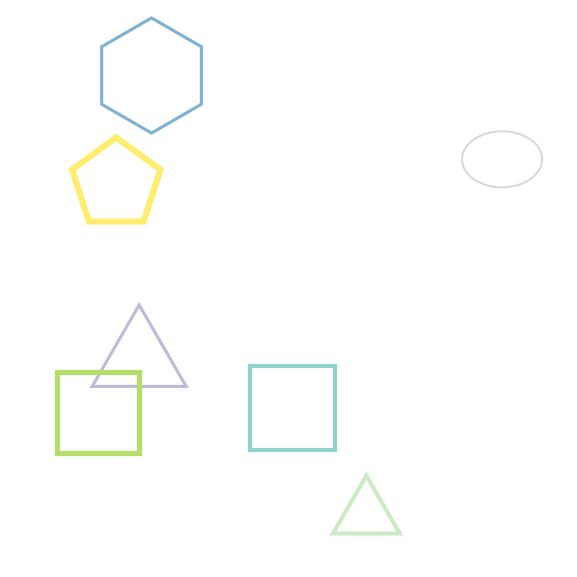[{"shape": "square", "thickness": 2, "radius": 0.37, "center": [0.506, 0.293]}, {"shape": "triangle", "thickness": 1.5, "radius": 0.47, "center": [0.241, 0.377]}, {"shape": "hexagon", "thickness": 1.5, "radius": 0.5, "center": [0.262, 0.868]}, {"shape": "square", "thickness": 2.5, "radius": 0.35, "center": [0.17, 0.285]}, {"shape": "oval", "thickness": 1, "radius": 0.35, "center": [0.869, 0.723]}, {"shape": "triangle", "thickness": 2, "radius": 0.33, "center": [0.634, 0.109]}, {"shape": "pentagon", "thickness": 3, "radius": 0.4, "center": [0.201, 0.681]}]